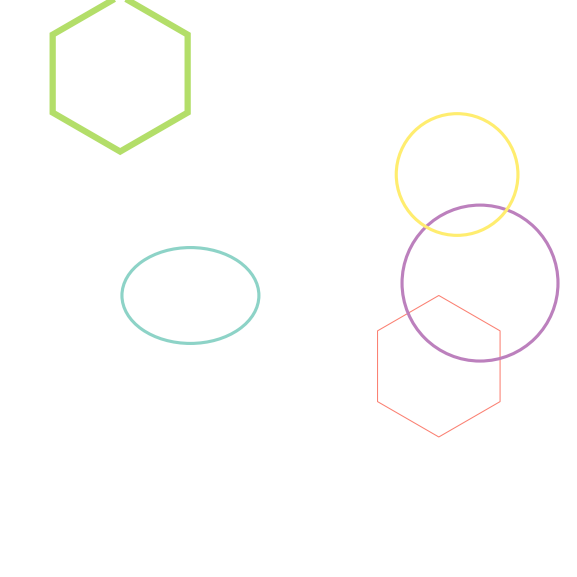[{"shape": "oval", "thickness": 1.5, "radius": 0.59, "center": [0.33, 0.487]}, {"shape": "hexagon", "thickness": 0.5, "radius": 0.61, "center": [0.76, 0.365]}, {"shape": "hexagon", "thickness": 3, "radius": 0.67, "center": [0.208, 0.872]}, {"shape": "circle", "thickness": 1.5, "radius": 0.68, "center": [0.831, 0.509]}, {"shape": "circle", "thickness": 1.5, "radius": 0.53, "center": [0.792, 0.697]}]